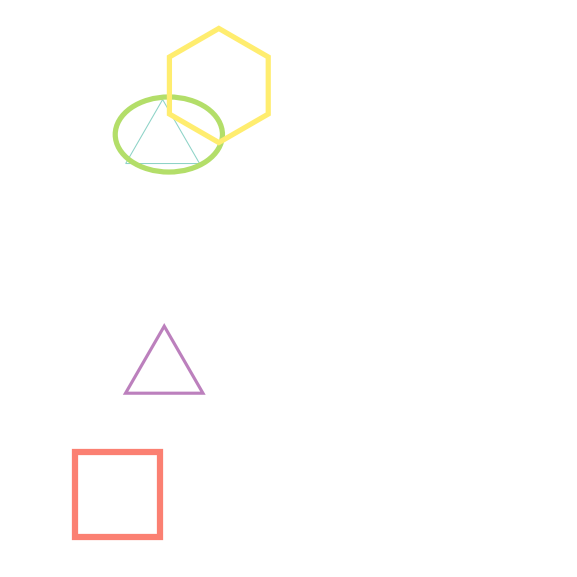[{"shape": "triangle", "thickness": 0.5, "radius": 0.37, "center": [0.282, 0.753]}, {"shape": "square", "thickness": 3, "radius": 0.37, "center": [0.203, 0.143]}, {"shape": "oval", "thickness": 2.5, "radius": 0.46, "center": [0.292, 0.766]}, {"shape": "triangle", "thickness": 1.5, "radius": 0.39, "center": [0.284, 0.357]}, {"shape": "hexagon", "thickness": 2.5, "radius": 0.49, "center": [0.379, 0.851]}]